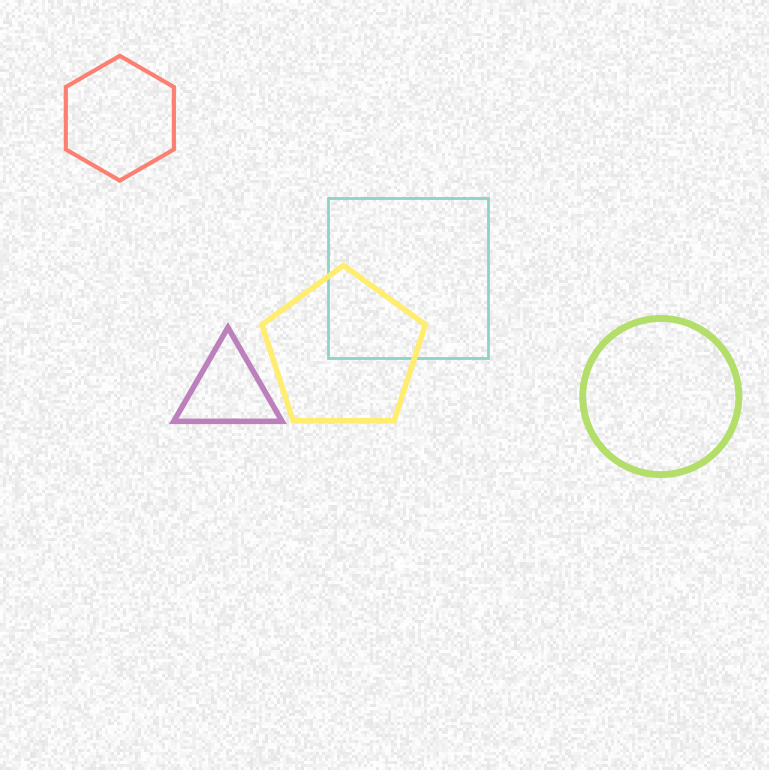[{"shape": "square", "thickness": 1, "radius": 0.52, "center": [0.529, 0.64]}, {"shape": "hexagon", "thickness": 1.5, "radius": 0.41, "center": [0.156, 0.846]}, {"shape": "circle", "thickness": 2.5, "radius": 0.51, "center": [0.858, 0.485]}, {"shape": "triangle", "thickness": 2, "radius": 0.41, "center": [0.296, 0.493]}, {"shape": "pentagon", "thickness": 2, "radius": 0.56, "center": [0.446, 0.544]}]